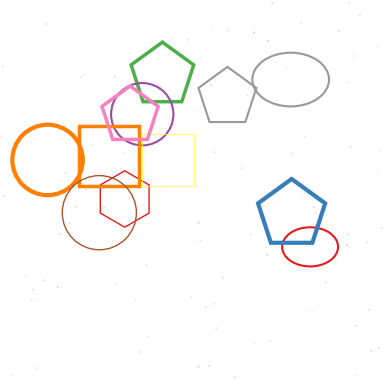[{"shape": "oval", "thickness": 1.5, "radius": 0.36, "center": [0.805, 0.359]}, {"shape": "hexagon", "thickness": 1, "radius": 0.37, "center": [0.324, 0.483]}, {"shape": "pentagon", "thickness": 3, "radius": 0.46, "center": [0.757, 0.444]}, {"shape": "pentagon", "thickness": 2.5, "radius": 0.43, "center": [0.422, 0.805]}, {"shape": "circle", "thickness": 1.5, "radius": 0.4, "center": [0.369, 0.703]}, {"shape": "square", "thickness": 2.5, "radius": 0.39, "center": [0.284, 0.594]}, {"shape": "circle", "thickness": 3, "radius": 0.46, "center": [0.124, 0.585]}, {"shape": "square", "thickness": 0.5, "radius": 0.34, "center": [0.436, 0.585]}, {"shape": "circle", "thickness": 1, "radius": 0.48, "center": [0.258, 0.448]}, {"shape": "pentagon", "thickness": 2.5, "radius": 0.38, "center": [0.338, 0.7]}, {"shape": "oval", "thickness": 1.5, "radius": 0.5, "center": [0.755, 0.793]}, {"shape": "pentagon", "thickness": 1.5, "radius": 0.4, "center": [0.591, 0.747]}]